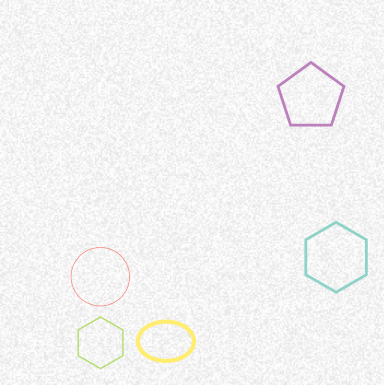[{"shape": "hexagon", "thickness": 2, "radius": 0.45, "center": [0.873, 0.332]}, {"shape": "circle", "thickness": 0.5, "radius": 0.38, "center": [0.261, 0.281]}, {"shape": "hexagon", "thickness": 1, "radius": 0.34, "center": [0.261, 0.11]}, {"shape": "pentagon", "thickness": 2, "radius": 0.45, "center": [0.808, 0.748]}, {"shape": "oval", "thickness": 3, "radius": 0.36, "center": [0.431, 0.114]}]